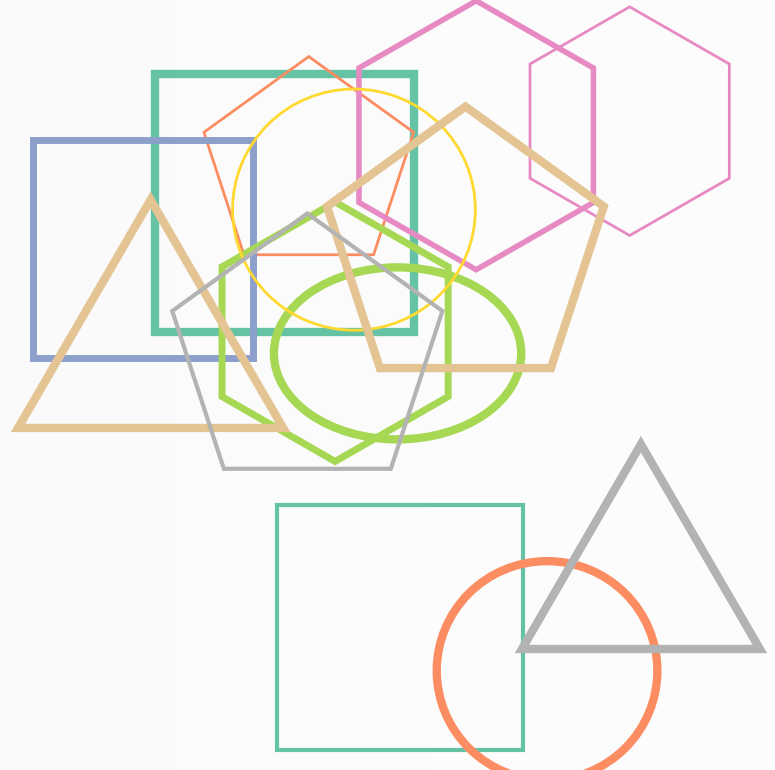[{"shape": "square", "thickness": 3, "radius": 0.84, "center": [0.367, 0.737]}, {"shape": "square", "thickness": 1.5, "radius": 0.79, "center": [0.517, 0.185]}, {"shape": "pentagon", "thickness": 1, "radius": 0.71, "center": [0.398, 0.784]}, {"shape": "circle", "thickness": 3, "radius": 0.71, "center": [0.706, 0.129]}, {"shape": "square", "thickness": 2.5, "radius": 0.71, "center": [0.184, 0.676]}, {"shape": "hexagon", "thickness": 1, "radius": 0.74, "center": [0.812, 0.843]}, {"shape": "hexagon", "thickness": 2, "radius": 0.87, "center": [0.614, 0.824]}, {"shape": "oval", "thickness": 3, "radius": 0.8, "center": [0.513, 0.541]}, {"shape": "hexagon", "thickness": 2.5, "radius": 0.84, "center": [0.432, 0.569]}, {"shape": "circle", "thickness": 1, "radius": 0.78, "center": [0.457, 0.728]}, {"shape": "pentagon", "thickness": 3, "radius": 0.94, "center": [0.601, 0.674]}, {"shape": "triangle", "thickness": 3, "radius": 0.99, "center": [0.194, 0.543]}, {"shape": "triangle", "thickness": 3, "radius": 0.89, "center": [0.827, 0.246]}, {"shape": "pentagon", "thickness": 1.5, "radius": 0.92, "center": [0.397, 0.539]}]